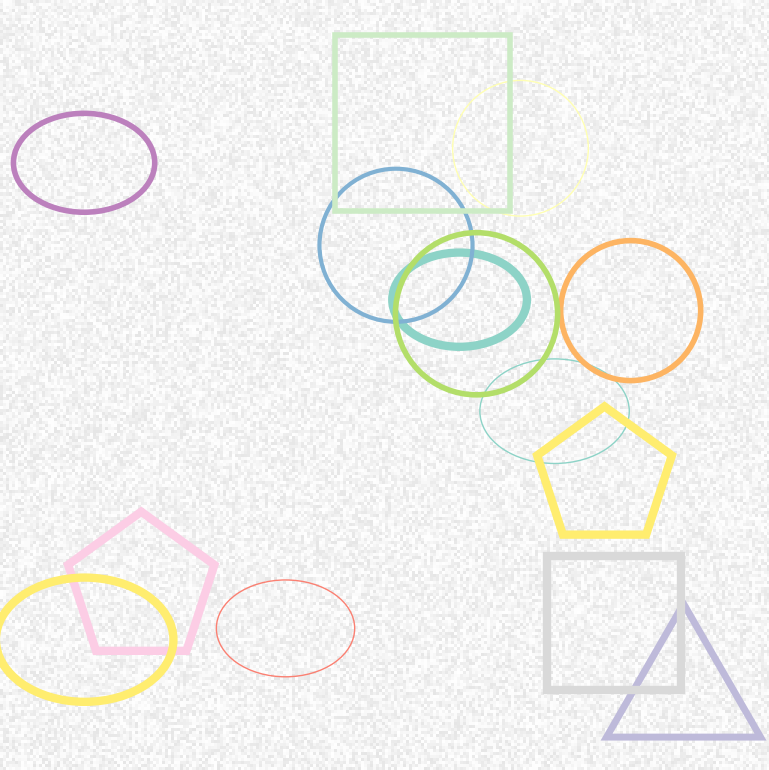[{"shape": "oval", "thickness": 3, "radius": 0.44, "center": [0.597, 0.611]}, {"shape": "oval", "thickness": 0.5, "radius": 0.49, "center": [0.72, 0.466]}, {"shape": "circle", "thickness": 0.5, "radius": 0.44, "center": [0.676, 0.807]}, {"shape": "triangle", "thickness": 2.5, "radius": 0.58, "center": [0.888, 0.1]}, {"shape": "oval", "thickness": 0.5, "radius": 0.45, "center": [0.371, 0.184]}, {"shape": "circle", "thickness": 1.5, "radius": 0.5, "center": [0.514, 0.681]}, {"shape": "circle", "thickness": 2, "radius": 0.45, "center": [0.819, 0.597]}, {"shape": "circle", "thickness": 2, "radius": 0.53, "center": [0.619, 0.593]}, {"shape": "pentagon", "thickness": 3, "radius": 0.5, "center": [0.183, 0.236]}, {"shape": "square", "thickness": 3, "radius": 0.44, "center": [0.797, 0.191]}, {"shape": "oval", "thickness": 2, "radius": 0.46, "center": [0.109, 0.789]}, {"shape": "square", "thickness": 2, "radius": 0.57, "center": [0.549, 0.84]}, {"shape": "pentagon", "thickness": 3, "radius": 0.46, "center": [0.785, 0.38]}, {"shape": "oval", "thickness": 3, "radius": 0.58, "center": [0.11, 0.169]}]